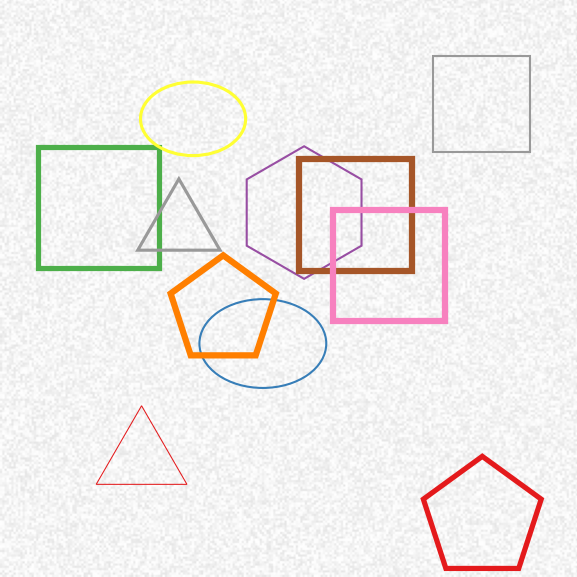[{"shape": "pentagon", "thickness": 2.5, "radius": 0.54, "center": [0.835, 0.102]}, {"shape": "triangle", "thickness": 0.5, "radius": 0.45, "center": [0.245, 0.206]}, {"shape": "oval", "thickness": 1, "radius": 0.55, "center": [0.455, 0.404]}, {"shape": "square", "thickness": 2.5, "radius": 0.52, "center": [0.17, 0.64]}, {"shape": "hexagon", "thickness": 1, "radius": 0.57, "center": [0.527, 0.631]}, {"shape": "pentagon", "thickness": 3, "radius": 0.48, "center": [0.387, 0.461]}, {"shape": "oval", "thickness": 1.5, "radius": 0.46, "center": [0.334, 0.793]}, {"shape": "square", "thickness": 3, "radius": 0.49, "center": [0.615, 0.627]}, {"shape": "square", "thickness": 3, "radius": 0.48, "center": [0.673, 0.539]}, {"shape": "square", "thickness": 1, "radius": 0.42, "center": [0.834, 0.819]}, {"shape": "triangle", "thickness": 1.5, "radius": 0.41, "center": [0.31, 0.607]}]